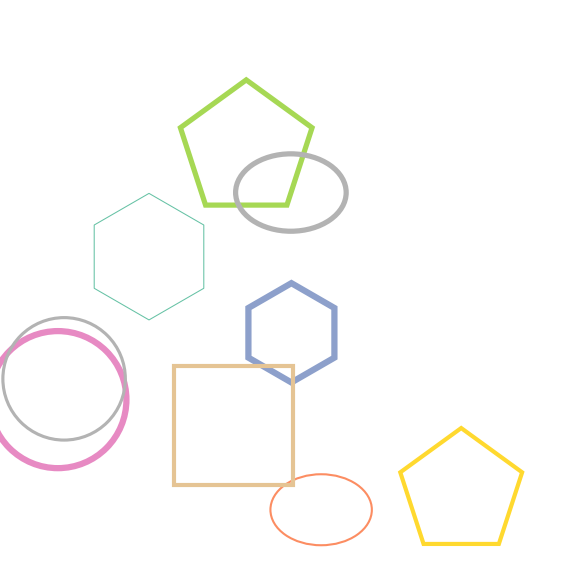[{"shape": "hexagon", "thickness": 0.5, "radius": 0.55, "center": [0.258, 0.555]}, {"shape": "oval", "thickness": 1, "radius": 0.44, "center": [0.556, 0.116]}, {"shape": "hexagon", "thickness": 3, "radius": 0.43, "center": [0.505, 0.423]}, {"shape": "circle", "thickness": 3, "radius": 0.59, "center": [0.1, 0.307]}, {"shape": "pentagon", "thickness": 2.5, "radius": 0.6, "center": [0.426, 0.741]}, {"shape": "pentagon", "thickness": 2, "radius": 0.55, "center": [0.799, 0.147]}, {"shape": "square", "thickness": 2, "radius": 0.52, "center": [0.404, 0.263]}, {"shape": "circle", "thickness": 1.5, "radius": 0.53, "center": [0.111, 0.343]}, {"shape": "oval", "thickness": 2.5, "radius": 0.48, "center": [0.504, 0.666]}]